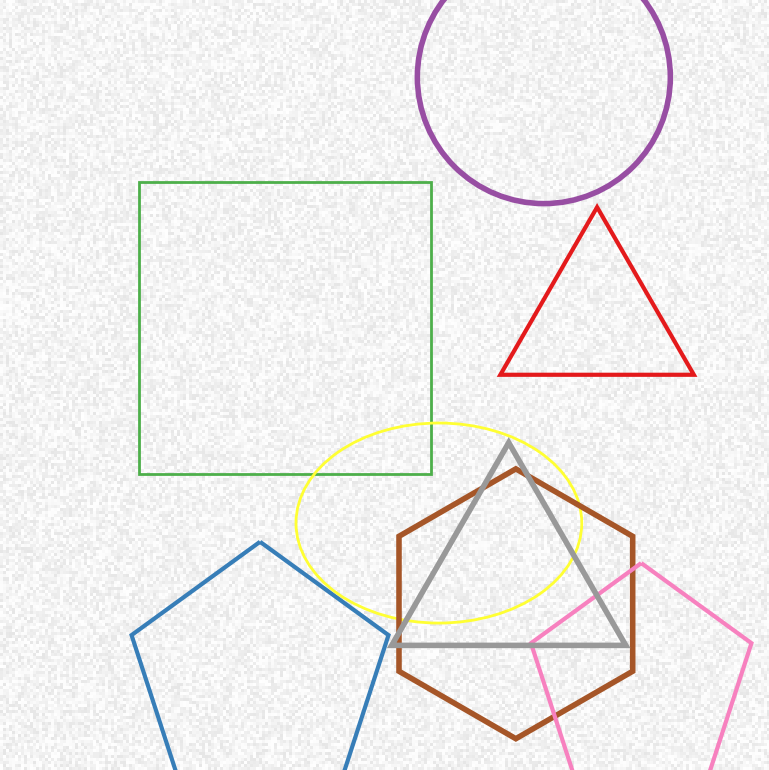[{"shape": "triangle", "thickness": 1.5, "radius": 0.73, "center": [0.775, 0.586]}, {"shape": "pentagon", "thickness": 1.5, "radius": 0.88, "center": [0.338, 0.121]}, {"shape": "square", "thickness": 1, "radius": 0.95, "center": [0.37, 0.574]}, {"shape": "circle", "thickness": 2, "radius": 0.82, "center": [0.706, 0.9]}, {"shape": "oval", "thickness": 1, "radius": 0.93, "center": [0.57, 0.321]}, {"shape": "hexagon", "thickness": 2, "radius": 0.88, "center": [0.67, 0.216]}, {"shape": "pentagon", "thickness": 1.5, "radius": 0.75, "center": [0.833, 0.118]}, {"shape": "triangle", "thickness": 2, "radius": 0.88, "center": [0.661, 0.25]}]